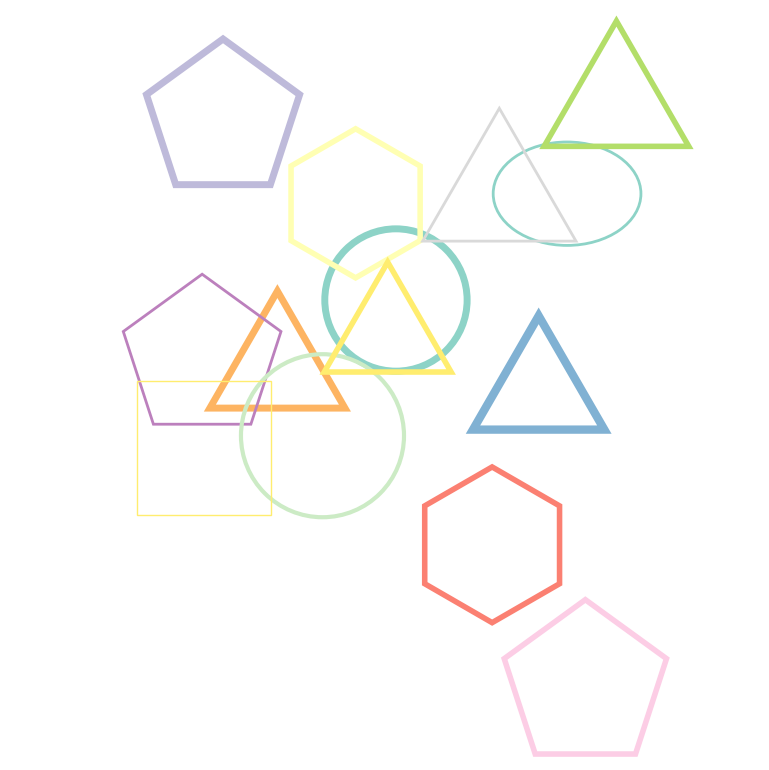[{"shape": "oval", "thickness": 1, "radius": 0.48, "center": [0.736, 0.748]}, {"shape": "circle", "thickness": 2.5, "radius": 0.46, "center": [0.514, 0.61]}, {"shape": "hexagon", "thickness": 2, "radius": 0.48, "center": [0.462, 0.736]}, {"shape": "pentagon", "thickness": 2.5, "radius": 0.52, "center": [0.29, 0.845]}, {"shape": "hexagon", "thickness": 2, "radius": 0.51, "center": [0.639, 0.292]}, {"shape": "triangle", "thickness": 3, "radius": 0.49, "center": [0.7, 0.491]}, {"shape": "triangle", "thickness": 2.5, "radius": 0.51, "center": [0.36, 0.521]}, {"shape": "triangle", "thickness": 2, "radius": 0.54, "center": [0.801, 0.864]}, {"shape": "pentagon", "thickness": 2, "radius": 0.55, "center": [0.76, 0.11]}, {"shape": "triangle", "thickness": 1, "radius": 0.57, "center": [0.648, 0.744]}, {"shape": "pentagon", "thickness": 1, "radius": 0.54, "center": [0.263, 0.536]}, {"shape": "circle", "thickness": 1.5, "radius": 0.53, "center": [0.419, 0.434]}, {"shape": "square", "thickness": 0.5, "radius": 0.43, "center": [0.265, 0.419]}, {"shape": "triangle", "thickness": 2, "radius": 0.48, "center": [0.503, 0.564]}]